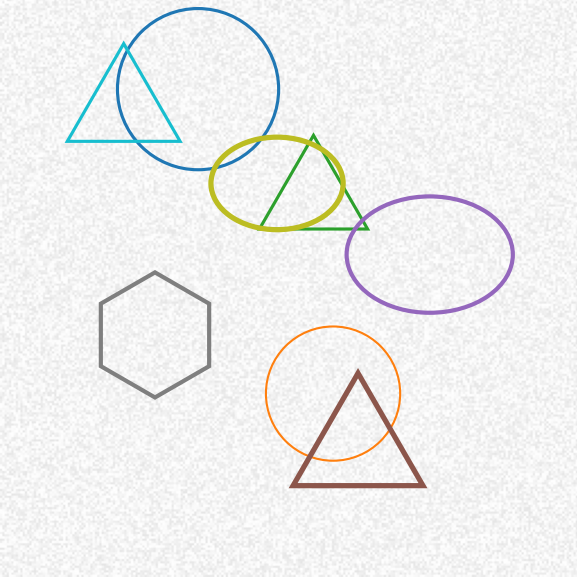[{"shape": "circle", "thickness": 1.5, "radius": 0.7, "center": [0.343, 0.845]}, {"shape": "circle", "thickness": 1, "radius": 0.58, "center": [0.577, 0.318]}, {"shape": "triangle", "thickness": 1.5, "radius": 0.54, "center": [0.543, 0.657]}, {"shape": "oval", "thickness": 2, "radius": 0.72, "center": [0.744, 0.558]}, {"shape": "triangle", "thickness": 2.5, "radius": 0.65, "center": [0.62, 0.223]}, {"shape": "hexagon", "thickness": 2, "radius": 0.54, "center": [0.268, 0.419]}, {"shape": "oval", "thickness": 2.5, "radius": 0.57, "center": [0.48, 0.682]}, {"shape": "triangle", "thickness": 1.5, "radius": 0.56, "center": [0.214, 0.811]}]